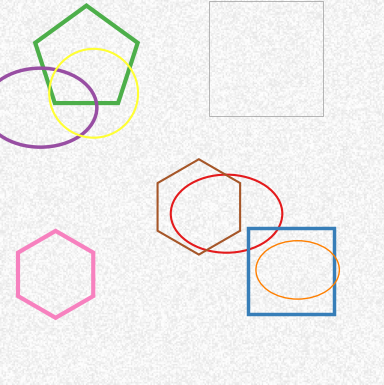[{"shape": "oval", "thickness": 1.5, "radius": 0.72, "center": [0.588, 0.445]}, {"shape": "square", "thickness": 2.5, "radius": 0.56, "center": [0.756, 0.297]}, {"shape": "pentagon", "thickness": 3, "radius": 0.7, "center": [0.225, 0.846]}, {"shape": "oval", "thickness": 2.5, "radius": 0.73, "center": [0.105, 0.72]}, {"shape": "oval", "thickness": 1, "radius": 0.54, "center": [0.773, 0.299]}, {"shape": "circle", "thickness": 1.5, "radius": 0.58, "center": [0.243, 0.758]}, {"shape": "hexagon", "thickness": 1.5, "radius": 0.62, "center": [0.516, 0.463]}, {"shape": "hexagon", "thickness": 3, "radius": 0.56, "center": [0.144, 0.287]}, {"shape": "square", "thickness": 0.5, "radius": 0.75, "center": [0.691, 0.848]}]